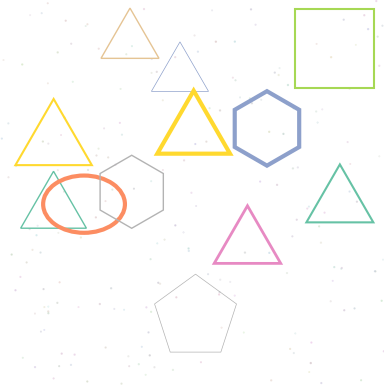[{"shape": "triangle", "thickness": 1, "radius": 0.49, "center": [0.139, 0.457]}, {"shape": "triangle", "thickness": 1.5, "radius": 0.5, "center": [0.883, 0.473]}, {"shape": "oval", "thickness": 3, "radius": 0.53, "center": [0.218, 0.47]}, {"shape": "triangle", "thickness": 0.5, "radius": 0.43, "center": [0.467, 0.806]}, {"shape": "hexagon", "thickness": 3, "radius": 0.48, "center": [0.693, 0.666]}, {"shape": "triangle", "thickness": 2, "radius": 0.5, "center": [0.643, 0.366]}, {"shape": "square", "thickness": 1.5, "radius": 0.52, "center": [0.869, 0.874]}, {"shape": "triangle", "thickness": 3, "radius": 0.55, "center": [0.503, 0.655]}, {"shape": "triangle", "thickness": 1.5, "radius": 0.57, "center": [0.139, 0.628]}, {"shape": "triangle", "thickness": 1, "radius": 0.43, "center": [0.338, 0.892]}, {"shape": "hexagon", "thickness": 1, "radius": 0.47, "center": [0.342, 0.502]}, {"shape": "pentagon", "thickness": 0.5, "radius": 0.56, "center": [0.508, 0.176]}]